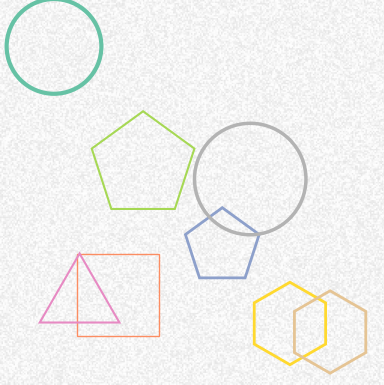[{"shape": "circle", "thickness": 3, "radius": 0.62, "center": [0.14, 0.879]}, {"shape": "square", "thickness": 1, "radius": 0.54, "center": [0.306, 0.234]}, {"shape": "pentagon", "thickness": 2, "radius": 0.5, "center": [0.577, 0.36]}, {"shape": "triangle", "thickness": 1.5, "radius": 0.6, "center": [0.207, 0.222]}, {"shape": "pentagon", "thickness": 1.5, "radius": 0.7, "center": [0.372, 0.571]}, {"shape": "hexagon", "thickness": 2, "radius": 0.54, "center": [0.753, 0.16]}, {"shape": "hexagon", "thickness": 2, "radius": 0.54, "center": [0.857, 0.138]}, {"shape": "circle", "thickness": 2.5, "radius": 0.72, "center": [0.65, 0.535]}]